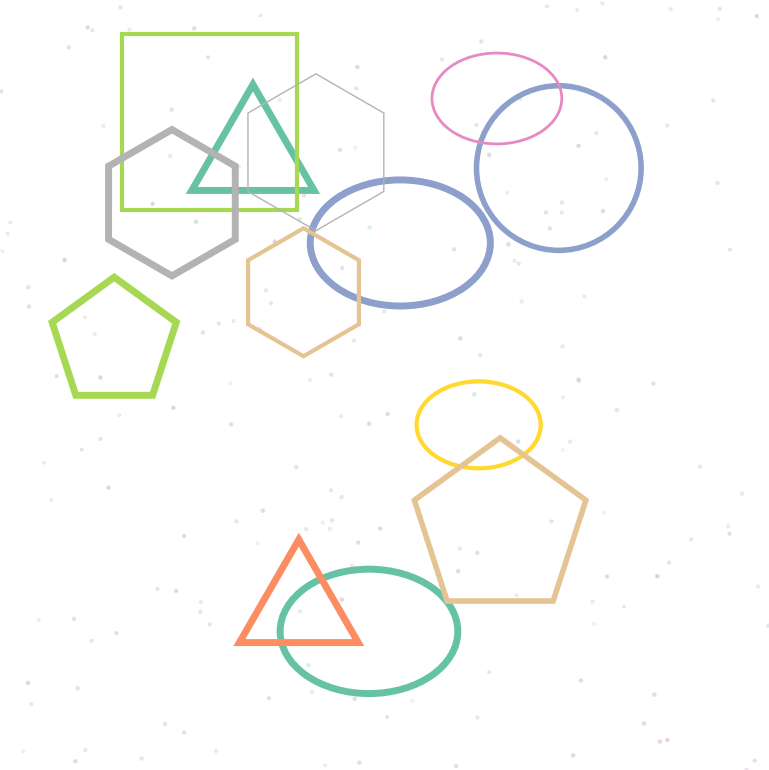[{"shape": "triangle", "thickness": 2.5, "radius": 0.46, "center": [0.329, 0.799]}, {"shape": "oval", "thickness": 2.5, "radius": 0.58, "center": [0.479, 0.18]}, {"shape": "triangle", "thickness": 2.5, "radius": 0.45, "center": [0.388, 0.21]}, {"shape": "circle", "thickness": 2, "radius": 0.53, "center": [0.726, 0.782]}, {"shape": "oval", "thickness": 2.5, "radius": 0.58, "center": [0.52, 0.684]}, {"shape": "oval", "thickness": 1, "radius": 0.42, "center": [0.645, 0.872]}, {"shape": "square", "thickness": 1.5, "radius": 0.57, "center": [0.272, 0.841]}, {"shape": "pentagon", "thickness": 2.5, "radius": 0.42, "center": [0.148, 0.555]}, {"shape": "oval", "thickness": 1.5, "radius": 0.4, "center": [0.622, 0.448]}, {"shape": "pentagon", "thickness": 2, "radius": 0.59, "center": [0.65, 0.314]}, {"shape": "hexagon", "thickness": 1.5, "radius": 0.42, "center": [0.394, 0.62]}, {"shape": "hexagon", "thickness": 0.5, "radius": 0.51, "center": [0.41, 0.802]}, {"shape": "hexagon", "thickness": 2.5, "radius": 0.48, "center": [0.223, 0.737]}]